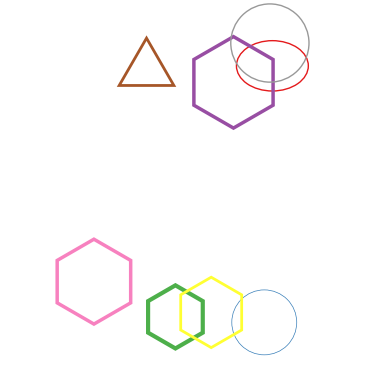[{"shape": "oval", "thickness": 1, "radius": 0.47, "center": [0.707, 0.829]}, {"shape": "circle", "thickness": 0.5, "radius": 0.42, "center": [0.686, 0.163]}, {"shape": "hexagon", "thickness": 3, "radius": 0.41, "center": [0.456, 0.177]}, {"shape": "hexagon", "thickness": 2.5, "radius": 0.59, "center": [0.606, 0.786]}, {"shape": "hexagon", "thickness": 2, "radius": 0.46, "center": [0.549, 0.189]}, {"shape": "triangle", "thickness": 2, "radius": 0.41, "center": [0.381, 0.819]}, {"shape": "hexagon", "thickness": 2.5, "radius": 0.55, "center": [0.244, 0.268]}, {"shape": "circle", "thickness": 1, "radius": 0.51, "center": [0.701, 0.888]}]